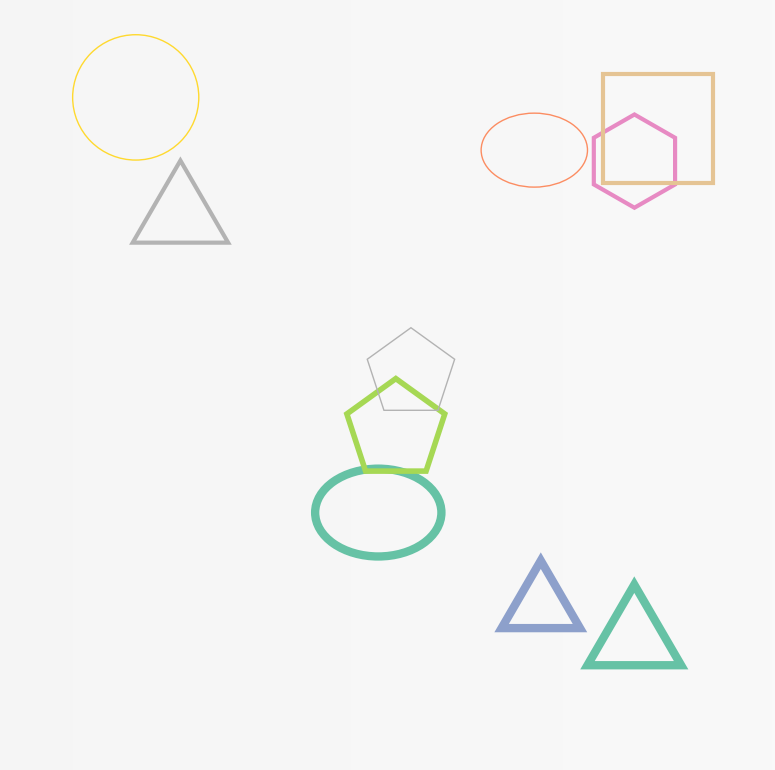[{"shape": "triangle", "thickness": 3, "radius": 0.35, "center": [0.818, 0.171]}, {"shape": "oval", "thickness": 3, "radius": 0.41, "center": [0.488, 0.334]}, {"shape": "oval", "thickness": 0.5, "radius": 0.34, "center": [0.689, 0.805]}, {"shape": "triangle", "thickness": 3, "radius": 0.29, "center": [0.698, 0.213]}, {"shape": "hexagon", "thickness": 1.5, "radius": 0.3, "center": [0.819, 0.791]}, {"shape": "pentagon", "thickness": 2, "radius": 0.33, "center": [0.511, 0.442]}, {"shape": "circle", "thickness": 0.5, "radius": 0.41, "center": [0.175, 0.874]}, {"shape": "square", "thickness": 1.5, "radius": 0.35, "center": [0.849, 0.833]}, {"shape": "triangle", "thickness": 1.5, "radius": 0.36, "center": [0.233, 0.72]}, {"shape": "pentagon", "thickness": 0.5, "radius": 0.3, "center": [0.53, 0.515]}]